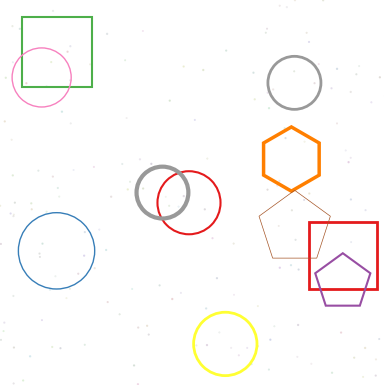[{"shape": "circle", "thickness": 1.5, "radius": 0.41, "center": [0.491, 0.473]}, {"shape": "square", "thickness": 2, "radius": 0.44, "center": [0.892, 0.336]}, {"shape": "circle", "thickness": 1, "radius": 0.5, "center": [0.147, 0.348]}, {"shape": "square", "thickness": 1.5, "radius": 0.45, "center": [0.149, 0.865]}, {"shape": "pentagon", "thickness": 1.5, "radius": 0.38, "center": [0.89, 0.267]}, {"shape": "hexagon", "thickness": 2.5, "radius": 0.42, "center": [0.757, 0.587]}, {"shape": "circle", "thickness": 2, "radius": 0.41, "center": [0.585, 0.107]}, {"shape": "pentagon", "thickness": 0.5, "radius": 0.49, "center": [0.765, 0.408]}, {"shape": "circle", "thickness": 1, "radius": 0.38, "center": [0.108, 0.799]}, {"shape": "circle", "thickness": 2, "radius": 0.34, "center": [0.765, 0.785]}, {"shape": "circle", "thickness": 3, "radius": 0.34, "center": [0.422, 0.5]}]